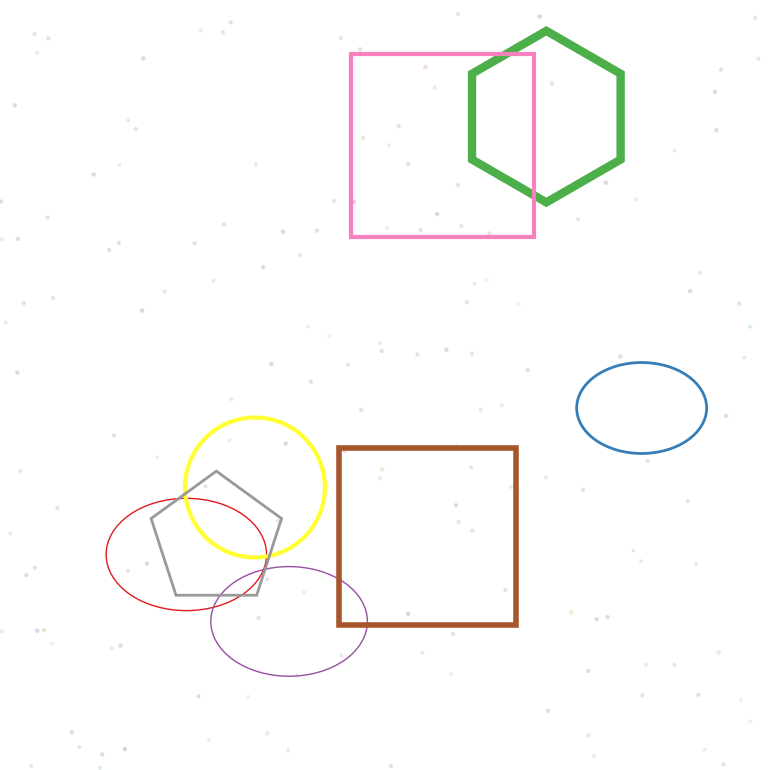[{"shape": "oval", "thickness": 0.5, "radius": 0.52, "center": [0.242, 0.28]}, {"shape": "oval", "thickness": 1, "radius": 0.42, "center": [0.833, 0.47]}, {"shape": "hexagon", "thickness": 3, "radius": 0.56, "center": [0.71, 0.849]}, {"shape": "oval", "thickness": 0.5, "radius": 0.51, "center": [0.375, 0.193]}, {"shape": "circle", "thickness": 1.5, "radius": 0.45, "center": [0.331, 0.367]}, {"shape": "square", "thickness": 2, "radius": 0.57, "center": [0.555, 0.304]}, {"shape": "square", "thickness": 1.5, "radius": 0.59, "center": [0.574, 0.811]}, {"shape": "pentagon", "thickness": 1, "radius": 0.45, "center": [0.281, 0.299]}]